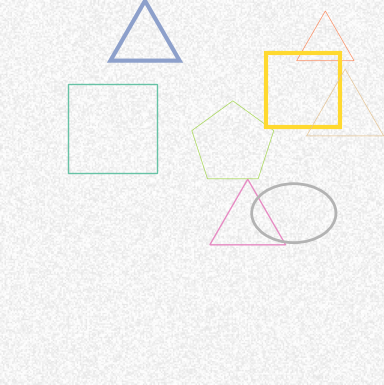[{"shape": "square", "thickness": 1, "radius": 0.58, "center": [0.292, 0.665]}, {"shape": "triangle", "thickness": 0.5, "radius": 0.43, "center": [0.845, 0.885]}, {"shape": "triangle", "thickness": 3, "radius": 0.52, "center": [0.377, 0.894]}, {"shape": "triangle", "thickness": 1, "radius": 0.57, "center": [0.643, 0.421]}, {"shape": "pentagon", "thickness": 0.5, "radius": 0.56, "center": [0.605, 0.626]}, {"shape": "square", "thickness": 3, "radius": 0.48, "center": [0.786, 0.767]}, {"shape": "triangle", "thickness": 0.5, "radius": 0.58, "center": [0.896, 0.705]}, {"shape": "oval", "thickness": 2, "radius": 0.55, "center": [0.763, 0.446]}]